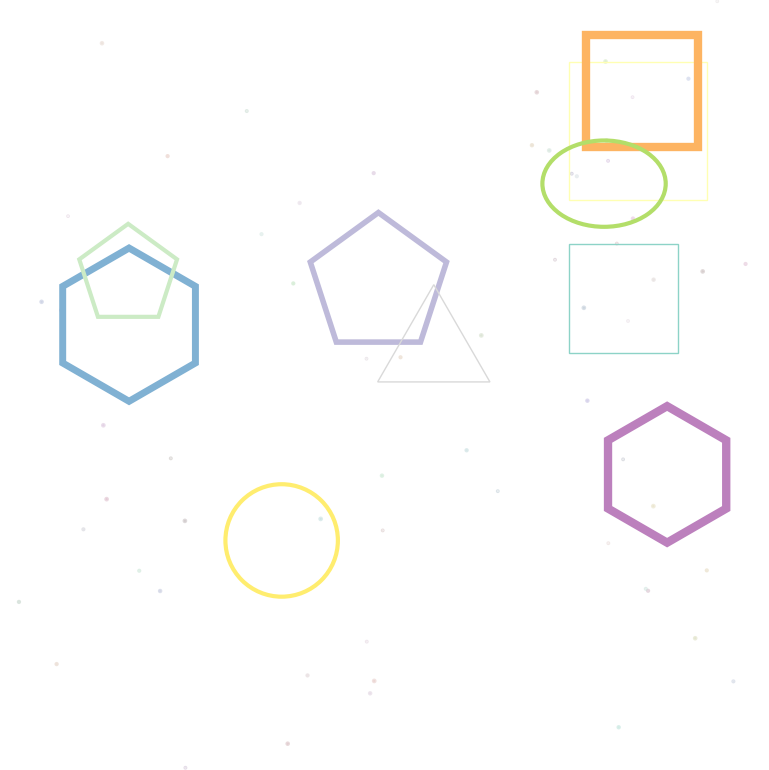[{"shape": "square", "thickness": 0.5, "radius": 0.35, "center": [0.81, 0.612]}, {"shape": "square", "thickness": 0.5, "radius": 0.45, "center": [0.828, 0.829]}, {"shape": "pentagon", "thickness": 2, "radius": 0.47, "center": [0.491, 0.631]}, {"shape": "hexagon", "thickness": 2.5, "radius": 0.5, "center": [0.168, 0.578]}, {"shape": "square", "thickness": 3, "radius": 0.36, "center": [0.834, 0.882]}, {"shape": "oval", "thickness": 1.5, "radius": 0.4, "center": [0.784, 0.761]}, {"shape": "triangle", "thickness": 0.5, "radius": 0.42, "center": [0.563, 0.546]}, {"shape": "hexagon", "thickness": 3, "radius": 0.44, "center": [0.866, 0.384]}, {"shape": "pentagon", "thickness": 1.5, "radius": 0.33, "center": [0.166, 0.643]}, {"shape": "circle", "thickness": 1.5, "radius": 0.37, "center": [0.366, 0.298]}]